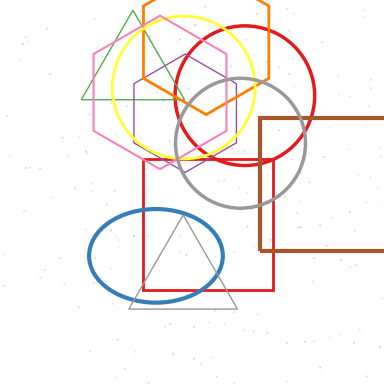[{"shape": "square", "thickness": 2, "radius": 0.84, "center": [0.539, 0.417]}, {"shape": "circle", "thickness": 2.5, "radius": 0.91, "center": [0.636, 0.751]}, {"shape": "oval", "thickness": 3, "radius": 0.87, "center": [0.405, 0.335]}, {"shape": "triangle", "thickness": 1, "radius": 0.78, "center": [0.345, 0.818]}, {"shape": "hexagon", "thickness": 1, "radius": 0.77, "center": [0.481, 0.706]}, {"shape": "hexagon", "thickness": 2, "radius": 0.94, "center": [0.535, 0.89]}, {"shape": "circle", "thickness": 2, "radius": 0.93, "center": [0.477, 0.773]}, {"shape": "square", "thickness": 3, "radius": 0.86, "center": [0.849, 0.521]}, {"shape": "hexagon", "thickness": 1.5, "radius": 1.0, "center": [0.416, 0.76]}, {"shape": "triangle", "thickness": 1, "radius": 0.81, "center": [0.476, 0.279]}, {"shape": "circle", "thickness": 2.5, "radius": 0.84, "center": [0.625, 0.628]}]